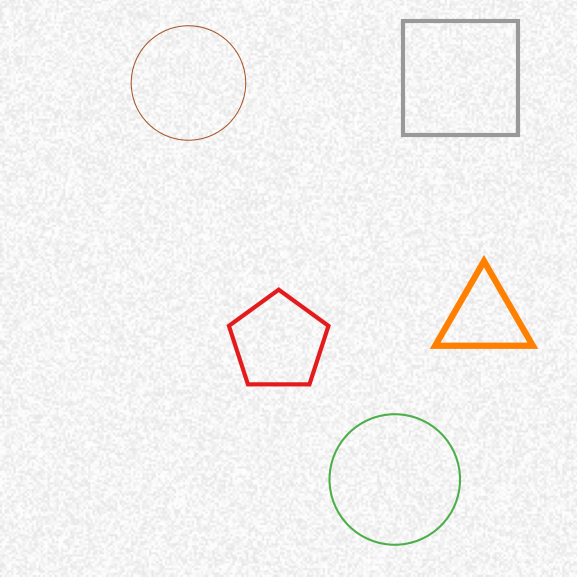[{"shape": "pentagon", "thickness": 2, "radius": 0.45, "center": [0.483, 0.407]}, {"shape": "circle", "thickness": 1, "radius": 0.57, "center": [0.684, 0.169]}, {"shape": "triangle", "thickness": 3, "radius": 0.49, "center": [0.838, 0.449]}, {"shape": "circle", "thickness": 0.5, "radius": 0.5, "center": [0.326, 0.855]}, {"shape": "square", "thickness": 2, "radius": 0.49, "center": [0.797, 0.864]}]